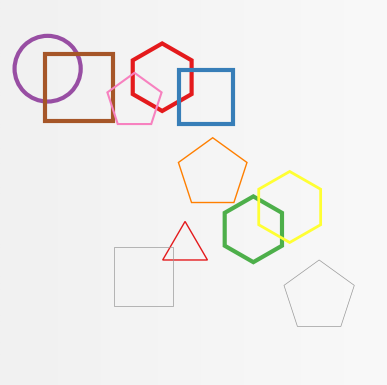[{"shape": "triangle", "thickness": 1, "radius": 0.33, "center": [0.478, 0.358]}, {"shape": "hexagon", "thickness": 3, "radius": 0.44, "center": [0.419, 0.799]}, {"shape": "square", "thickness": 3, "radius": 0.35, "center": [0.532, 0.748]}, {"shape": "hexagon", "thickness": 3, "radius": 0.43, "center": [0.654, 0.404]}, {"shape": "circle", "thickness": 3, "radius": 0.43, "center": [0.123, 0.822]}, {"shape": "pentagon", "thickness": 1, "radius": 0.46, "center": [0.549, 0.549]}, {"shape": "hexagon", "thickness": 2, "radius": 0.46, "center": [0.748, 0.462]}, {"shape": "square", "thickness": 3, "radius": 0.44, "center": [0.204, 0.773]}, {"shape": "pentagon", "thickness": 1.5, "radius": 0.37, "center": [0.347, 0.737]}, {"shape": "square", "thickness": 0.5, "radius": 0.38, "center": [0.37, 0.283]}, {"shape": "pentagon", "thickness": 0.5, "radius": 0.48, "center": [0.824, 0.229]}]